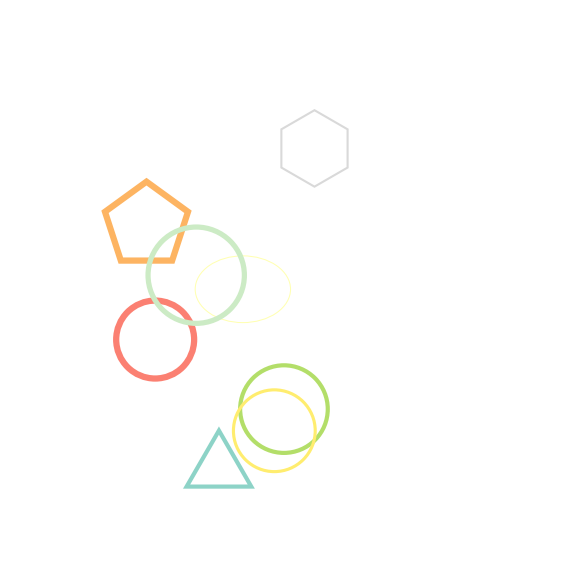[{"shape": "triangle", "thickness": 2, "radius": 0.32, "center": [0.379, 0.189]}, {"shape": "oval", "thickness": 0.5, "radius": 0.41, "center": [0.421, 0.498]}, {"shape": "circle", "thickness": 3, "radius": 0.34, "center": [0.269, 0.411]}, {"shape": "pentagon", "thickness": 3, "radius": 0.38, "center": [0.254, 0.609]}, {"shape": "circle", "thickness": 2, "radius": 0.38, "center": [0.492, 0.291]}, {"shape": "hexagon", "thickness": 1, "radius": 0.33, "center": [0.545, 0.742]}, {"shape": "circle", "thickness": 2.5, "radius": 0.42, "center": [0.34, 0.523]}, {"shape": "circle", "thickness": 1.5, "radius": 0.35, "center": [0.475, 0.253]}]